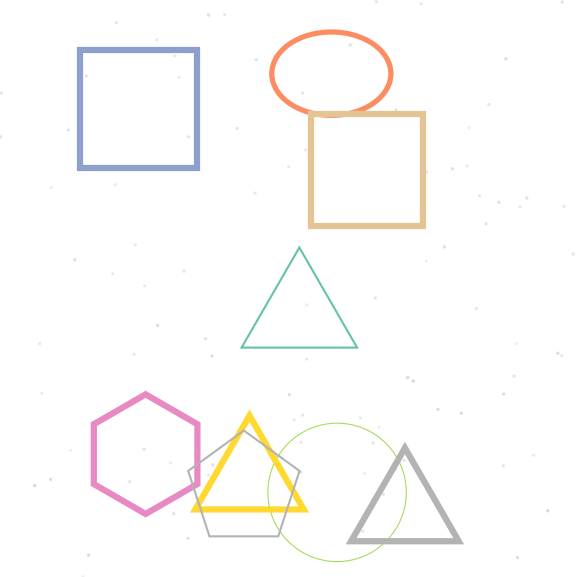[{"shape": "triangle", "thickness": 1, "radius": 0.58, "center": [0.518, 0.455]}, {"shape": "oval", "thickness": 2.5, "radius": 0.52, "center": [0.574, 0.872]}, {"shape": "square", "thickness": 3, "radius": 0.51, "center": [0.239, 0.81]}, {"shape": "hexagon", "thickness": 3, "radius": 0.52, "center": [0.252, 0.213]}, {"shape": "circle", "thickness": 0.5, "radius": 0.6, "center": [0.584, 0.147]}, {"shape": "triangle", "thickness": 3, "radius": 0.54, "center": [0.432, 0.171]}, {"shape": "square", "thickness": 3, "radius": 0.49, "center": [0.636, 0.705]}, {"shape": "triangle", "thickness": 3, "radius": 0.54, "center": [0.701, 0.116]}, {"shape": "pentagon", "thickness": 1, "radius": 0.51, "center": [0.422, 0.152]}]